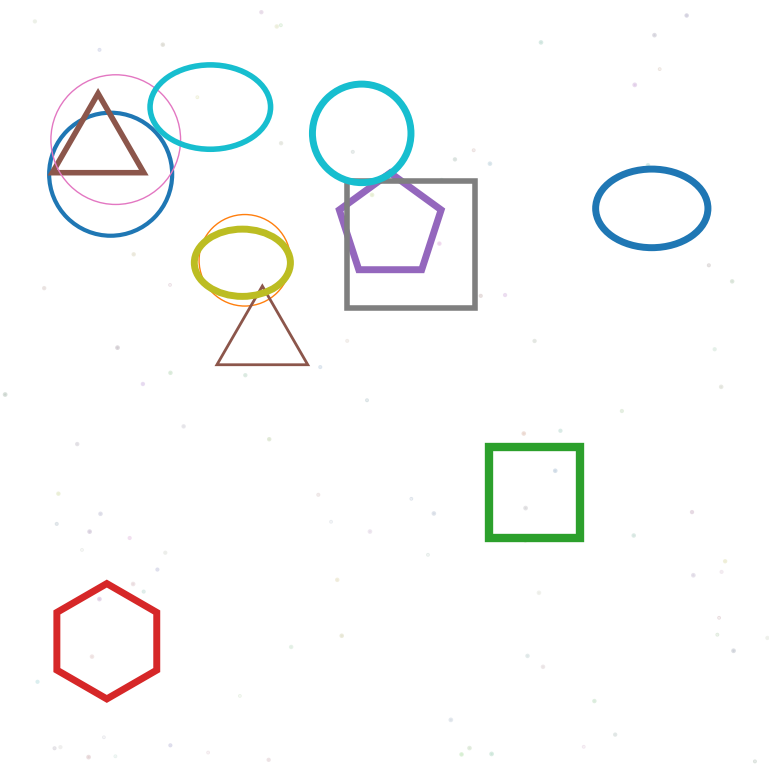[{"shape": "circle", "thickness": 1.5, "radius": 0.4, "center": [0.144, 0.774]}, {"shape": "oval", "thickness": 2.5, "radius": 0.36, "center": [0.846, 0.729]}, {"shape": "circle", "thickness": 0.5, "radius": 0.3, "center": [0.318, 0.662]}, {"shape": "square", "thickness": 3, "radius": 0.3, "center": [0.694, 0.361]}, {"shape": "hexagon", "thickness": 2.5, "radius": 0.37, "center": [0.139, 0.167]}, {"shape": "pentagon", "thickness": 2.5, "radius": 0.35, "center": [0.507, 0.706]}, {"shape": "triangle", "thickness": 2, "radius": 0.34, "center": [0.127, 0.81]}, {"shape": "triangle", "thickness": 1, "radius": 0.34, "center": [0.341, 0.56]}, {"shape": "circle", "thickness": 0.5, "radius": 0.42, "center": [0.15, 0.819]}, {"shape": "square", "thickness": 2, "radius": 0.41, "center": [0.534, 0.683]}, {"shape": "oval", "thickness": 2.5, "radius": 0.31, "center": [0.315, 0.659]}, {"shape": "circle", "thickness": 2.5, "radius": 0.32, "center": [0.47, 0.827]}, {"shape": "oval", "thickness": 2, "radius": 0.39, "center": [0.273, 0.861]}]